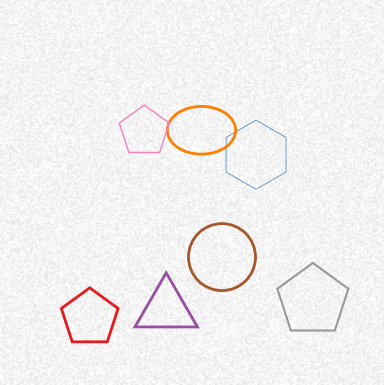[{"shape": "pentagon", "thickness": 2, "radius": 0.39, "center": [0.233, 0.175]}, {"shape": "hexagon", "thickness": 0.5, "radius": 0.45, "center": [0.665, 0.598]}, {"shape": "triangle", "thickness": 2, "radius": 0.47, "center": [0.432, 0.198]}, {"shape": "oval", "thickness": 2, "radius": 0.44, "center": [0.523, 0.662]}, {"shape": "circle", "thickness": 2, "radius": 0.44, "center": [0.577, 0.332]}, {"shape": "pentagon", "thickness": 1, "radius": 0.34, "center": [0.375, 0.659]}, {"shape": "pentagon", "thickness": 1.5, "radius": 0.49, "center": [0.813, 0.22]}]